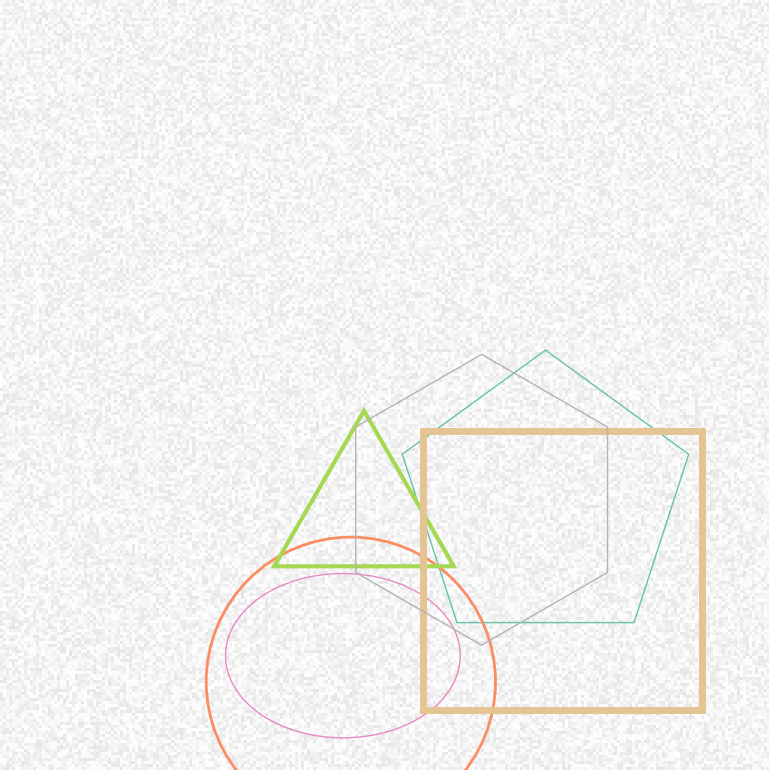[{"shape": "pentagon", "thickness": 0.5, "radius": 0.98, "center": [0.708, 0.35]}, {"shape": "circle", "thickness": 1, "radius": 0.94, "center": [0.456, 0.115]}, {"shape": "oval", "thickness": 0.5, "radius": 0.76, "center": [0.445, 0.148]}, {"shape": "triangle", "thickness": 1.5, "radius": 0.67, "center": [0.473, 0.332]}, {"shape": "square", "thickness": 2.5, "radius": 0.91, "center": [0.731, 0.259]}, {"shape": "hexagon", "thickness": 0.5, "radius": 0.94, "center": [0.626, 0.351]}]